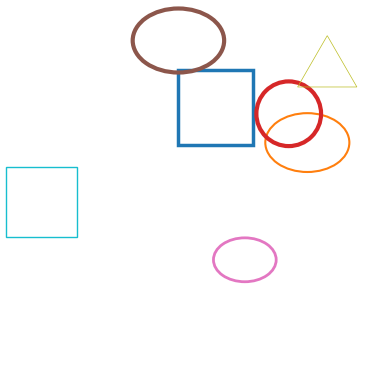[{"shape": "square", "thickness": 2.5, "radius": 0.48, "center": [0.56, 0.721]}, {"shape": "oval", "thickness": 1.5, "radius": 0.55, "center": [0.798, 0.63]}, {"shape": "circle", "thickness": 3, "radius": 0.42, "center": [0.75, 0.705]}, {"shape": "oval", "thickness": 3, "radius": 0.59, "center": [0.463, 0.895]}, {"shape": "oval", "thickness": 2, "radius": 0.41, "center": [0.636, 0.325]}, {"shape": "triangle", "thickness": 0.5, "radius": 0.44, "center": [0.85, 0.819]}, {"shape": "square", "thickness": 1, "radius": 0.46, "center": [0.108, 0.476]}]